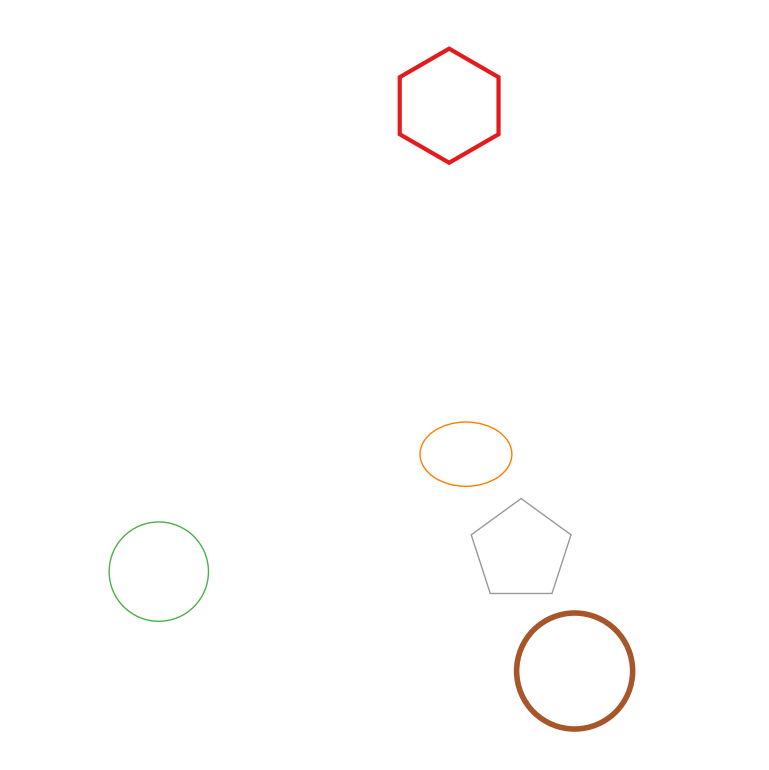[{"shape": "hexagon", "thickness": 1.5, "radius": 0.37, "center": [0.583, 0.863]}, {"shape": "circle", "thickness": 0.5, "radius": 0.32, "center": [0.206, 0.258]}, {"shape": "oval", "thickness": 0.5, "radius": 0.3, "center": [0.605, 0.41]}, {"shape": "circle", "thickness": 2, "radius": 0.38, "center": [0.746, 0.129]}, {"shape": "pentagon", "thickness": 0.5, "radius": 0.34, "center": [0.677, 0.284]}]